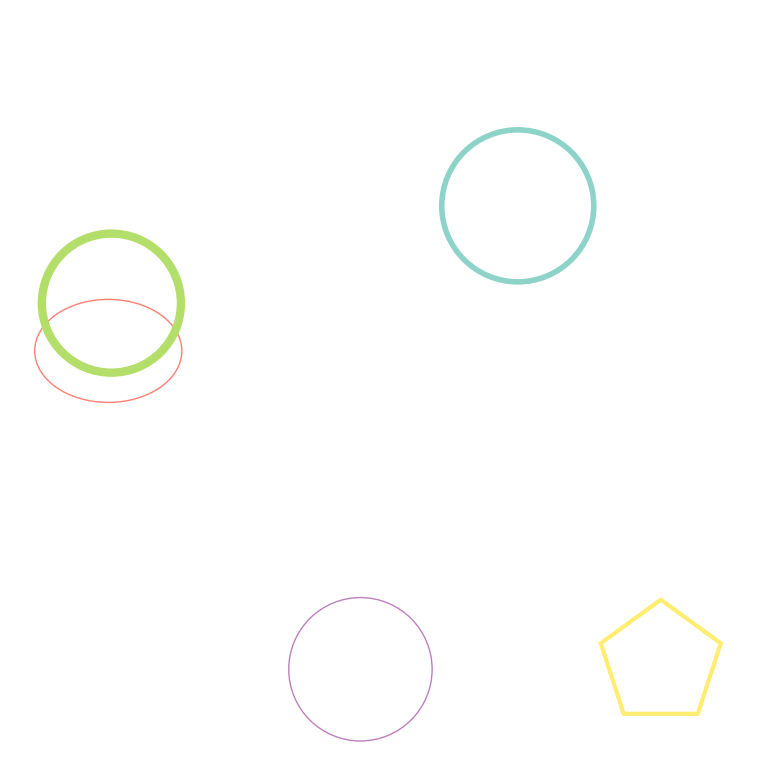[{"shape": "circle", "thickness": 2, "radius": 0.49, "center": [0.672, 0.733]}, {"shape": "oval", "thickness": 0.5, "radius": 0.48, "center": [0.141, 0.544]}, {"shape": "circle", "thickness": 3, "radius": 0.45, "center": [0.145, 0.606]}, {"shape": "circle", "thickness": 0.5, "radius": 0.47, "center": [0.468, 0.131]}, {"shape": "pentagon", "thickness": 1.5, "radius": 0.41, "center": [0.858, 0.139]}]